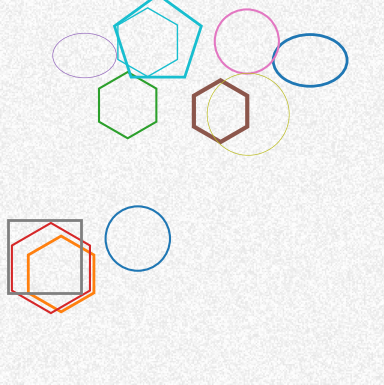[{"shape": "circle", "thickness": 1.5, "radius": 0.42, "center": [0.358, 0.38]}, {"shape": "oval", "thickness": 2, "radius": 0.48, "center": [0.806, 0.843]}, {"shape": "hexagon", "thickness": 2, "radius": 0.49, "center": [0.159, 0.288]}, {"shape": "hexagon", "thickness": 1.5, "radius": 0.43, "center": [0.332, 0.727]}, {"shape": "hexagon", "thickness": 1.5, "radius": 0.59, "center": [0.132, 0.304]}, {"shape": "oval", "thickness": 0.5, "radius": 0.41, "center": [0.22, 0.856]}, {"shape": "hexagon", "thickness": 3, "radius": 0.4, "center": [0.573, 0.711]}, {"shape": "circle", "thickness": 1.5, "radius": 0.42, "center": [0.641, 0.892]}, {"shape": "square", "thickness": 2, "radius": 0.48, "center": [0.115, 0.334]}, {"shape": "circle", "thickness": 0.5, "radius": 0.53, "center": [0.645, 0.703]}, {"shape": "hexagon", "thickness": 1, "radius": 0.45, "center": [0.384, 0.89]}, {"shape": "pentagon", "thickness": 2, "radius": 0.59, "center": [0.41, 0.896]}]